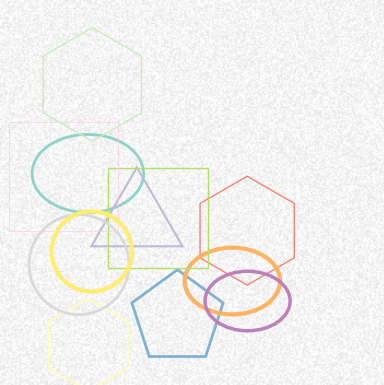[{"shape": "oval", "thickness": 2, "radius": 0.72, "center": [0.228, 0.549]}, {"shape": "hexagon", "thickness": 1, "radius": 0.6, "center": [0.229, 0.105]}, {"shape": "triangle", "thickness": 1.5, "radius": 0.68, "center": [0.356, 0.429]}, {"shape": "hexagon", "thickness": 1, "radius": 0.71, "center": [0.642, 0.401]}, {"shape": "pentagon", "thickness": 2, "radius": 0.62, "center": [0.461, 0.175]}, {"shape": "oval", "thickness": 3, "radius": 0.62, "center": [0.604, 0.27]}, {"shape": "square", "thickness": 1, "radius": 0.65, "center": [0.41, 0.434]}, {"shape": "square", "thickness": 0.5, "radius": 0.71, "center": [0.165, 0.542]}, {"shape": "circle", "thickness": 2, "radius": 0.65, "center": [0.205, 0.313]}, {"shape": "oval", "thickness": 2.5, "radius": 0.55, "center": [0.643, 0.218]}, {"shape": "hexagon", "thickness": 1, "radius": 0.74, "center": [0.24, 0.781]}, {"shape": "circle", "thickness": 3, "radius": 0.52, "center": [0.238, 0.347]}]